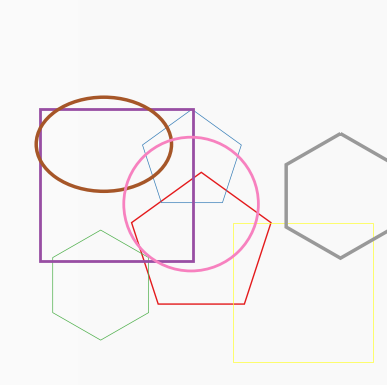[{"shape": "pentagon", "thickness": 1, "radius": 0.95, "center": [0.519, 0.363]}, {"shape": "pentagon", "thickness": 0.5, "radius": 0.67, "center": [0.495, 0.582]}, {"shape": "hexagon", "thickness": 0.5, "radius": 0.71, "center": [0.26, 0.259]}, {"shape": "square", "thickness": 2, "radius": 0.99, "center": [0.3, 0.52]}, {"shape": "square", "thickness": 0.5, "radius": 0.91, "center": [0.782, 0.24]}, {"shape": "oval", "thickness": 2.5, "radius": 0.87, "center": [0.268, 0.625]}, {"shape": "circle", "thickness": 2, "radius": 0.87, "center": [0.493, 0.47]}, {"shape": "hexagon", "thickness": 2.5, "radius": 0.81, "center": [0.879, 0.491]}]